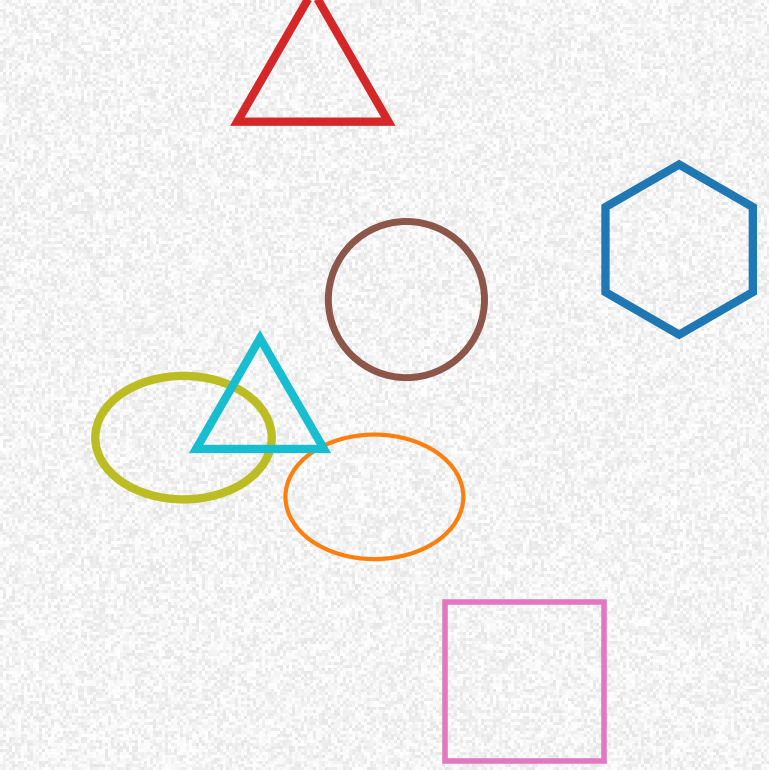[{"shape": "hexagon", "thickness": 3, "radius": 0.55, "center": [0.882, 0.676]}, {"shape": "oval", "thickness": 1.5, "radius": 0.58, "center": [0.486, 0.355]}, {"shape": "triangle", "thickness": 3, "radius": 0.57, "center": [0.406, 0.899]}, {"shape": "circle", "thickness": 2.5, "radius": 0.51, "center": [0.528, 0.611]}, {"shape": "square", "thickness": 2, "radius": 0.52, "center": [0.681, 0.115]}, {"shape": "oval", "thickness": 3, "radius": 0.57, "center": [0.238, 0.432]}, {"shape": "triangle", "thickness": 3, "radius": 0.48, "center": [0.338, 0.465]}]